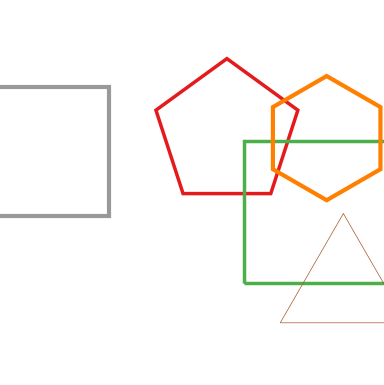[{"shape": "pentagon", "thickness": 2.5, "radius": 0.97, "center": [0.589, 0.654]}, {"shape": "square", "thickness": 2.5, "radius": 0.92, "center": [0.818, 0.45]}, {"shape": "hexagon", "thickness": 3, "radius": 0.81, "center": [0.849, 0.641]}, {"shape": "triangle", "thickness": 0.5, "radius": 0.95, "center": [0.892, 0.256]}, {"shape": "square", "thickness": 3, "radius": 0.84, "center": [0.115, 0.606]}]